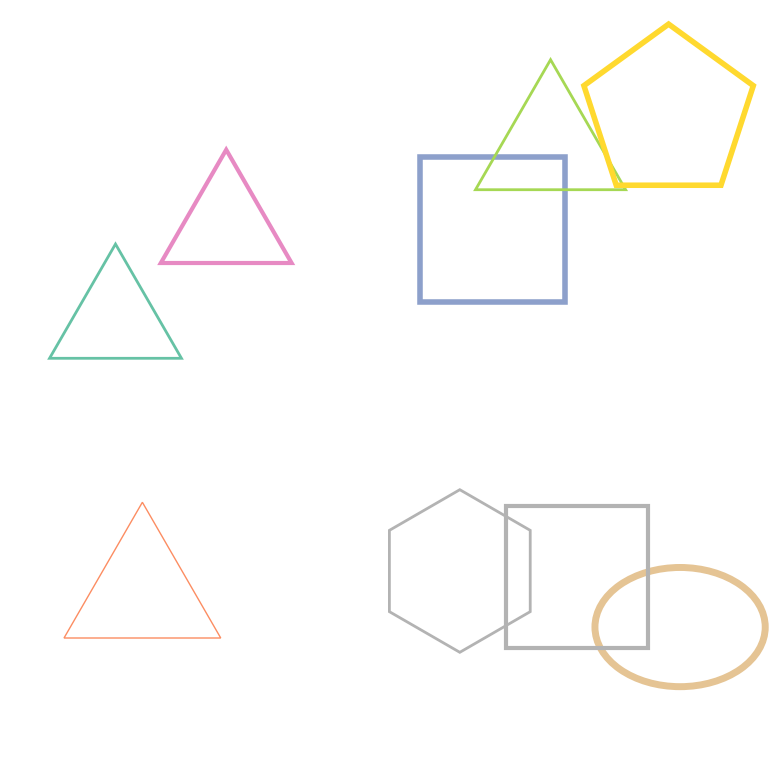[{"shape": "triangle", "thickness": 1, "radius": 0.49, "center": [0.15, 0.584]}, {"shape": "triangle", "thickness": 0.5, "radius": 0.59, "center": [0.185, 0.23]}, {"shape": "square", "thickness": 2, "radius": 0.47, "center": [0.64, 0.702]}, {"shape": "triangle", "thickness": 1.5, "radius": 0.49, "center": [0.294, 0.707]}, {"shape": "triangle", "thickness": 1, "radius": 0.56, "center": [0.715, 0.81]}, {"shape": "pentagon", "thickness": 2, "radius": 0.58, "center": [0.868, 0.853]}, {"shape": "oval", "thickness": 2.5, "radius": 0.55, "center": [0.883, 0.186]}, {"shape": "hexagon", "thickness": 1, "radius": 0.53, "center": [0.597, 0.258]}, {"shape": "square", "thickness": 1.5, "radius": 0.46, "center": [0.749, 0.251]}]